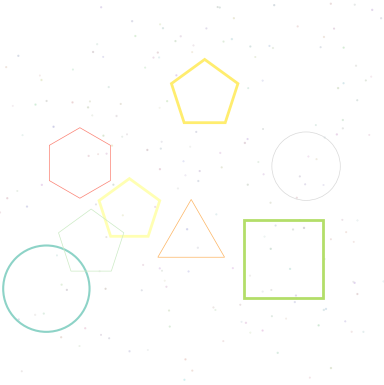[{"shape": "circle", "thickness": 1.5, "radius": 0.56, "center": [0.12, 0.25]}, {"shape": "pentagon", "thickness": 2, "radius": 0.41, "center": [0.336, 0.453]}, {"shape": "hexagon", "thickness": 0.5, "radius": 0.46, "center": [0.207, 0.577]}, {"shape": "triangle", "thickness": 0.5, "radius": 0.5, "center": [0.497, 0.382]}, {"shape": "square", "thickness": 2, "radius": 0.51, "center": [0.736, 0.327]}, {"shape": "circle", "thickness": 0.5, "radius": 0.44, "center": [0.795, 0.568]}, {"shape": "pentagon", "thickness": 0.5, "radius": 0.45, "center": [0.237, 0.368]}, {"shape": "pentagon", "thickness": 2, "radius": 0.45, "center": [0.532, 0.755]}]